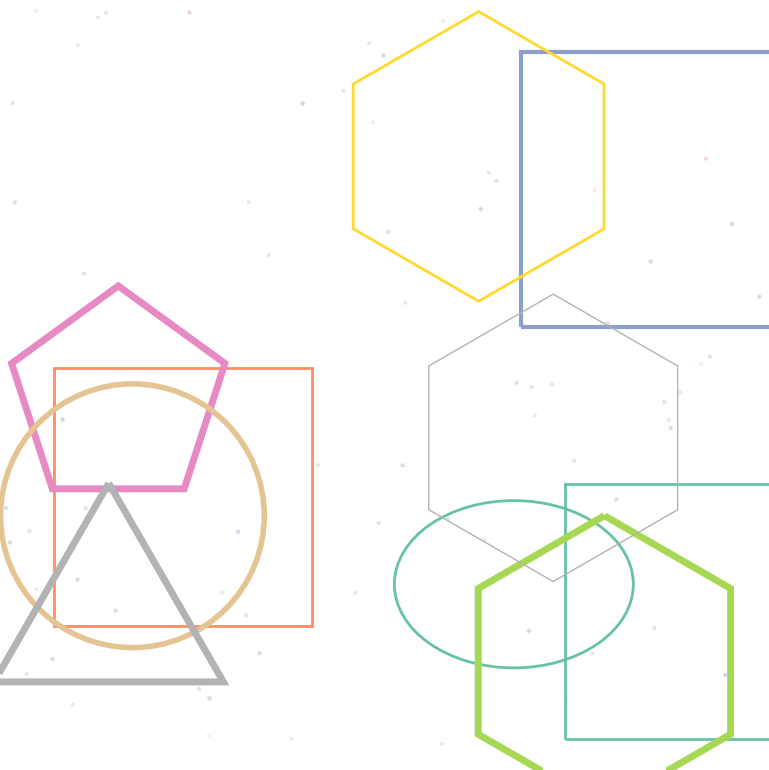[{"shape": "square", "thickness": 1, "radius": 0.83, "center": [0.899, 0.206]}, {"shape": "oval", "thickness": 1, "radius": 0.78, "center": [0.667, 0.241]}, {"shape": "square", "thickness": 1, "radius": 0.84, "center": [0.238, 0.354]}, {"shape": "square", "thickness": 1.5, "radius": 0.89, "center": [0.855, 0.754]}, {"shape": "pentagon", "thickness": 2.5, "radius": 0.73, "center": [0.154, 0.483]}, {"shape": "hexagon", "thickness": 2.5, "radius": 0.95, "center": [0.785, 0.141]}, {"shape": "hexagon", "thickness": 1, "radius": 0.94, "center": [0.622, 0.797]}, {"shape": "circle", "thickness": 2, "radius": 0.86, "center": [0.172, 0.33]}, {"shape": "triangle", "thickness": 2.5, "radius": 0.86, "center": [0.141, 0.2]}, {"shape": "hexagon", "thickness": 0.5, "radius": 0.93, "center": [0.718, 0.431]}]